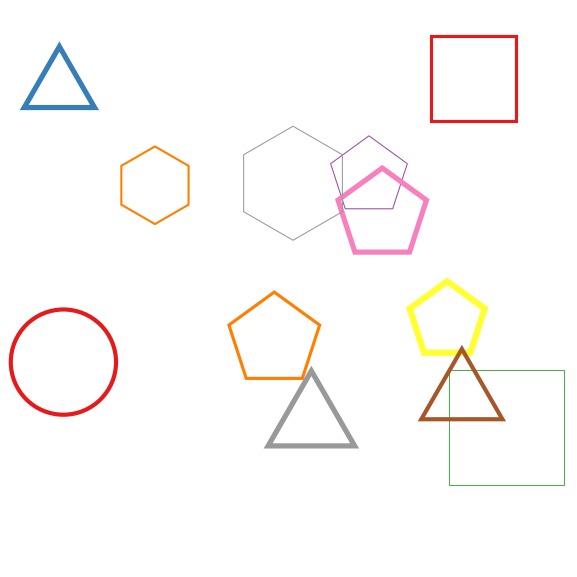[{"shape": "square", "thickness": 1.5, "radius": 0.37, "center": [0.82, 0.863]}, {"shape": "circle", "thickness": 2, "radius": 0.46, "center": [0.11, 0.372]}, {"shape": "triangle", "thickness": 2.5, "radius": 0.35, "center": [0.103, 0.848]}, {"shape": "square", "thickness": 0.5, "radius": 0.5, "center": [0.877, 0.259]}, {"shape": "pentagon", "thickness": 0.5, "radius": 0.35, "center": [0.639, 0.694]}, {"shape": "hexagon", "thickness": 1, "radius": 0.34, "center": [0.268, 0.678]}, {"shape": "pentagon", "thickness": 1.5, "radius": 0.41, "center": [0.475, 0.411]}, {"shape": "pentagon", "thickness": 3, "radius": 0.34, "center": [0.774, 0.444]}, {"shape": "triangle", "thickness": 2, "radius": 0.41, "center": [0.8, 0.314]}, {"shape": "pentagon", "thickness": 2.5, "radius": 0.4, "center": [0.662, 0.628]}, {"shape": "triangle", "thickness": 2.5, "radius": 0.43, "center": [0.539, 0.27]}, {"shape": "hexagon", "thickness": 0.5, "radius": 0.49, "center": [0.507, 0.682]}]